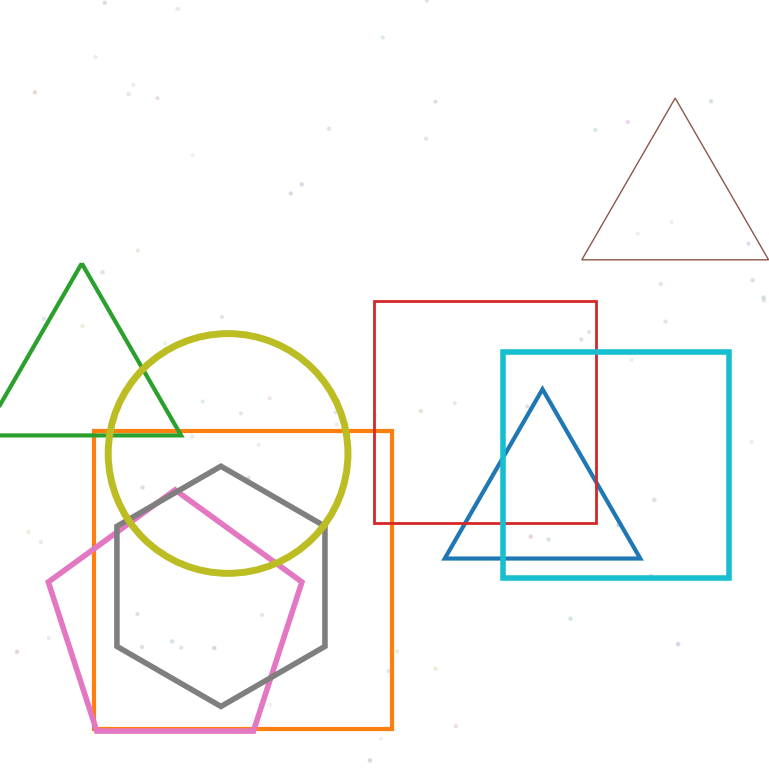[{"shape": "triangle", "thickness": 1.5, "radius": 0.73, "center": [0.705, 0.348]}, {"shape": "square", "thickness": 1.5, "radius": 0.97, "center": [0.316, 0.247]}, {"shape": "triangle", "thickness": 1.5, "radius": 0.74, "center": [0.106, 0.509]}, {"shape": "square", "thickness": 1, "radius": 0.72, "center": [0.63, 0.465]}, {"shape": "triangle", "thickness": 0.5, "radius": 0.7, "center": [0.877, 0.733]}, {"shape": "pentagon", "thickness": 2, "radius": 0.87, "center": [0.227, 0.191]}, {"shape": "hexagon", "thickness": 2, "radius": 0.78, "center": [0.287, 0.239]}, {"shape": "circle", "thickness": 2.5, "radius": 0.78, "center": [0.296, 0.411]}, {"shape": "square", "thickness": 2, "radius": 0.73, "center": [0.8, 0.396]}]